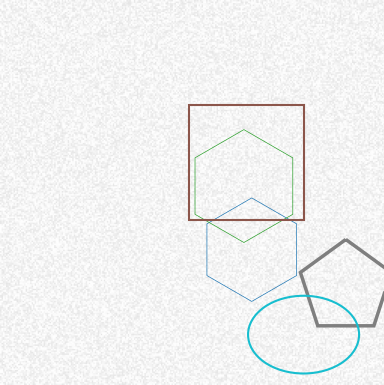[{"shape": "hexagon", "thickness": 0.5, "radius": 0.67, "center": [0.654, 0.351]}, {"shape": "hexagon", "thickness": 0.5, "radius": 0.73, "center": [0.634, 0.517]}, {"shape": "square", "thickness": 1.5, "radius": 0.75, "center": [0.64, 0.577]}, {"shape": "pentagon", "thickness": 2.5, "radius": 0.62, "center": [0.898, 0.254]}, {"shape": "oval", "thickness": 1.5, "radius": 0.72, "center": [0.789, 0.131]}]